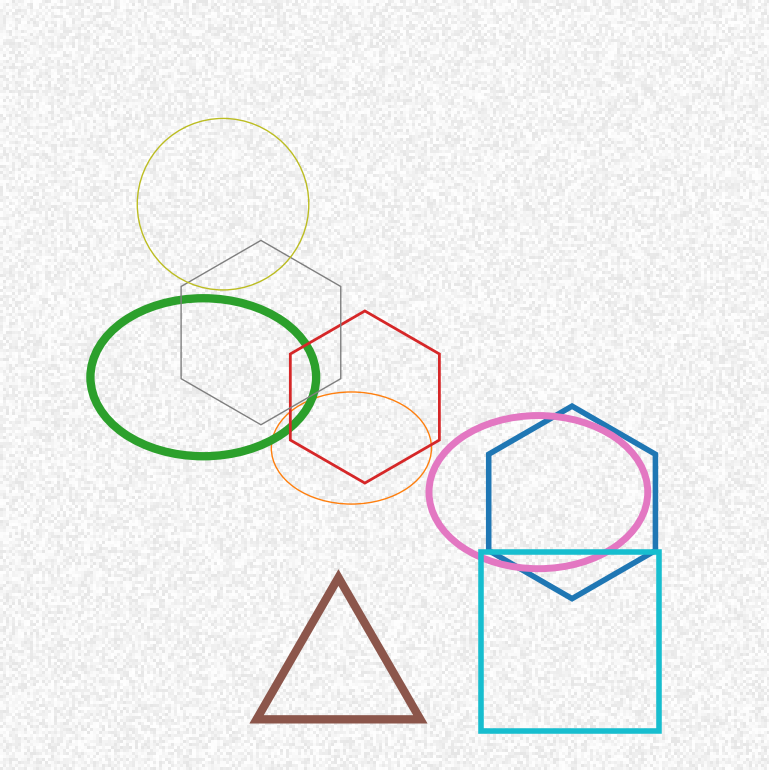[{"shape": "hexagon", "thickness": 2, "radius": 0.63, "center": [0.743, 0.348]}, {"shape": "oval", "thickness": 0.5, "radius": 0.52, "center": [0.456, 0.418]}, {"shape": "oval", "thickness": 3, "radius": 0.73, "center": [0.264, 0.51]}, {"shape": "hexagon", "thickness": 1, "radius": 0.56, "center": [0.474, 0.484]}, {"shape": "triangle", "thickness": 3, "radius": 0.61, "center": [0.44, 0.127]}, {"shape": "oval", "thickness": 2.5, "radius": 0.71, "center": [0.699, 0.361]}, {"shape": "hexagon", "thickness": 0.5, "radius": 0.6, "center": [0.339, 0.568]}, {"shape": "circle", "thickness": 0.5, "radius": 0.56, "center": [0.29, 0.735]}, {"shape": "square", "thickness": 2, "radius": 0.58, "center": [0.741, 0.167]}]